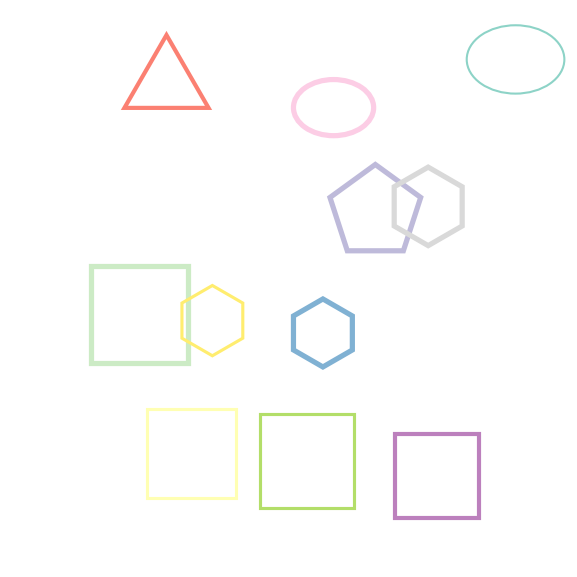[{"shape": "oval", "thickness": 1, "radius": 0.42, "center": [0.893, 0.896]}, {"shape": "square", "thickness": 1.5, "radius": 0.38, "center": [0.332, 0.214]}, {"shape": "pentagon", "thickness": 2.5, "radius": 0.41, "center": [0.65, 0.632]}, {"shape": "triangle", "thickness": 2, "radius": 0.42, "center": [0.288, 0.854]}, {"shape": "hexagon", "thickness": 2.5, "radius": 0.29, "center": [0.559, 0.423]}, {"shape": "square", "thickness": 1.5, "radius": 0.41, "center": [0.532, 0.201]}, {"shape": "oval", "thickness": 2.5, "radius": 0.35, "center": [0.578, 0.813]}, {"shape": "hexagon", "thickness": 2.5, "radius": 0.34, "center": [0.741, 0.642]}, {"shape": "square", "thickness": 2, "radius": 0.36, "center": [0.757, 0.175]}, {"shape": "square", "thickness": 2.5, "radius": 0.42, "center": [0.241, 0.455]}, {"shape": "hexagon", "thickness": 1.5, "radius": 0.3, "center": [0.368, 0.444]}]